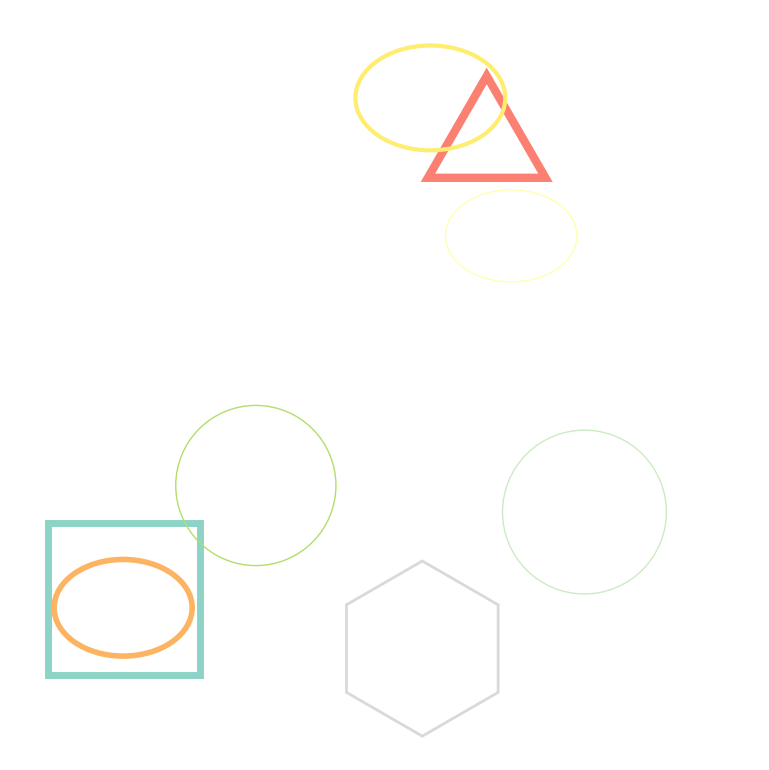[{"shape": "square", "thickness": 2.5, "radius": 0.5, "center": [0.161, 0.222]}, {"shape": "oval", "thickness": 0.5, "radius": 0.43, "center": [0.664, 0.694]}, {"shape": "triangle", "thickness": 3, "radius": 0.44, "center": [0.632, 0.813]}, {"shape": "oval", "thickness": 2, "radius": 0.45, "center": [0.16, 0.211]}, {"shape": "circle", "thickness": 0.5, "radius": 0.52, "center": [0.332, 0.369]}, {"shape": "hexagon", "thickness": 1, "radius": 0.57, "center": [0.548, 0.158]}, {"shape": "circle", "thickness": 0.5, "radius": 0.53, "center": [0.759, 0.335]}, {"shape": "oval", "thickness": 1.5, "radius": 0.49, "center": [0.559, 0.873]}]